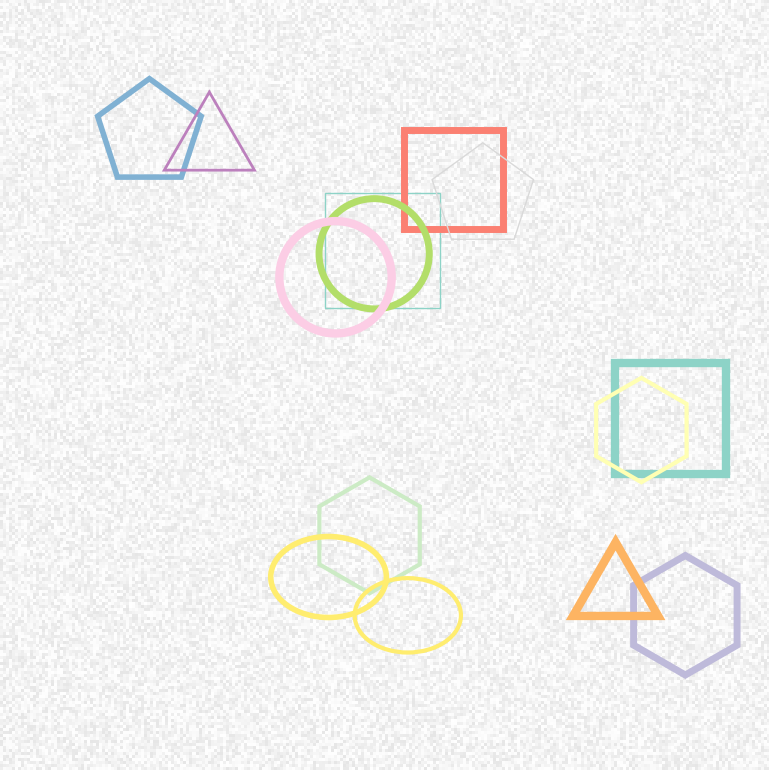[{"shape": "square", "thickness": 3, "radius": 0.36, "center": [0.871, 0.456]}, {"shape": "square", "thickness": 0.5, "radius": 0.37, "center": [0.497, 0.674]}, {"shape": "hexagon", "thickness": 1.5, "radius": 0.34, "center": [0.833, 0.442]}, {"shape": "hexagon", "thickness": 2.5, "radius": 0.39, "center": [0.89, 0.201]}, {"shape": "square", "thickness": 2.5, "radius": 0.32, "center": [0.589, 0.767]}, {"shape": "pentagon", "thickness": 2, "radius": 0.35, "center": [0.194, 0.827]}, {"shape": "triangle", "thickness": 3, "radius": 0.32, "center": [0.799, 0.232]}, {"shape": "circle", "thickness": 2.5, "radius": 0.36, "center": [0.486, 0.67]}, {"shape": "circle", "thickness": 3, "radius": 0.36, "center": [0.436, 0.64]}, {"shape": "pentagon", "thickness": 0.5, "radius": 0.35, "center": [0.627, 0.745]}, {"shape": "triangle", "thickness": 1, "radius": 0.34, "center": [0.272, 0.813]}, {"shape": "hexagon", "thickness": 1.5, "radius": 0.38, "center": [0.48, 0.305]}, {"shape": "oval", "thickness": 2, "radius": 0.38, "center": [0.427, 0.251]}, {"shape": "oval", "thickness": 1.5, "radius": 0.35, "center": [0.53, 0.201]}]